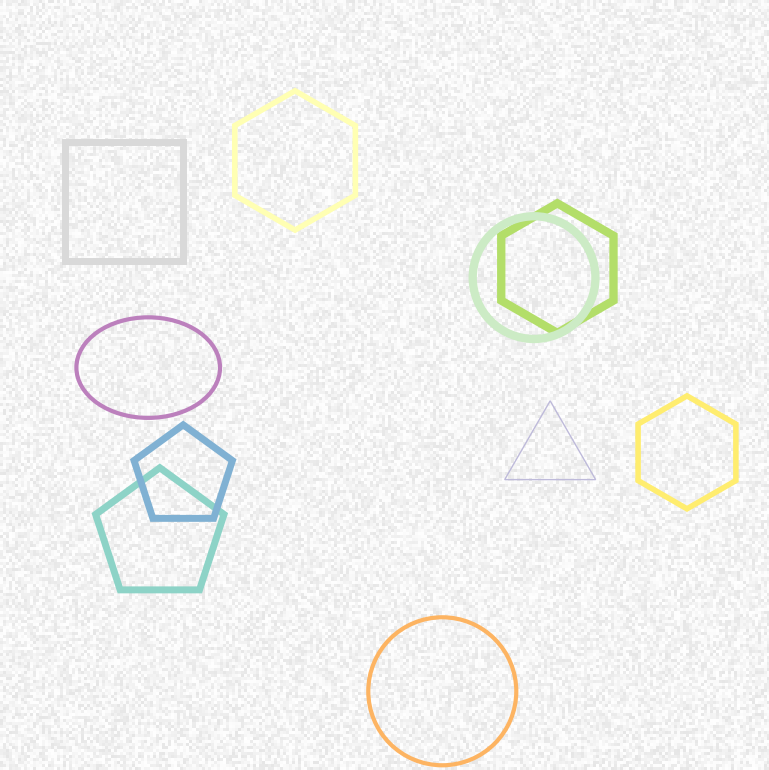[{"shape": "pentagon", "thickness": 2.5, "radius": 0.44, "center": [0.208, 0.305]}, {"shape": "hexagon", "thickness": 2, "radius": 0.45, "center": [0.383, 0.792]}, {"shape": "triangle", "thickness": 0.5, "radius": 0.34, "center": [0.715, 0.411]}, {"shape": "pentagon", "thickness": 2.5, "radius": 0.34, "center": [0.238, 0.381]}, {"shape": "circle", "thickness": 1.5, "radius": 0.48, "center": [0.574, 0.102]}, {"shape": "hexagon", "thickness": 3, "radius": 0.42, "center": [0.724, 0.652]}, {"shape": "square", "thickness": 2.5, "radius": 0.39, "center": [0.161, 0.739]}, {"shape": "oval", "thickness": 1.5, "radius": 0.47, "center": [0.193, 0.523]}, {"shape": "circle", "thickness": 3, "radius": 0.4, "center": [0.694, 0.639]}, {"shape": "hexagon", "thickness": 2, "radius": 0.37, "center": [0.892, 0.413]}]